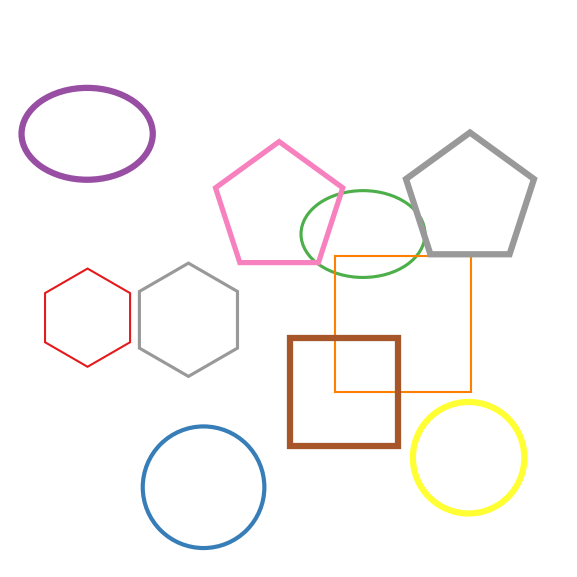[{"shape": "hexagon", "thickness": 1, "radius": 0.43, "center": [0.152, 0.449]}, {"shape": "circle", "thickness": 2, "radius": 0.53, "center": [0.352, 0.155]}, {"shape": "oval", "thickness": 1.5, "radius": 0.54, "center": [0.629, 0.594]}, {"shape": "oval", "thickness": 3, "radius": 0.57, "center": [0.151, 0.767]}, {"shape": "square", "thickness": 1, "radius": 0.59, "center": [0.698, 0.438]}, {"shape": "circle", "thickness": 3, "radius": 0.48, "center": [0.811, 0.207]}, {"shape": "square", "thickness": 3, "radius": 0.47, "center": [0.595, 0.321]}, {"shape": "pentagon", "thickness": 2.5, "radius": 0.58, "center": [0.483, 0.638]}, {"shape": "hexagon", "thickness": 1.5, "radius": 0.49, "center": [0.326, 0.445]}, {"shape": "pentagon", "thickness": 3, "radius": 0.58, "center": [0.814, 0.653]}]